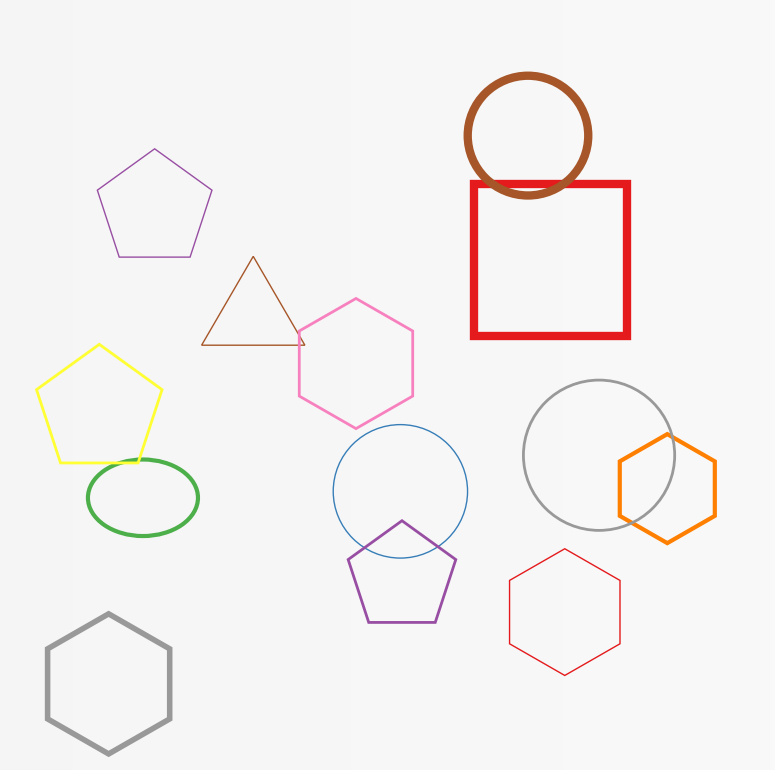[{"shape": "square", "thickness": 3, "radius": 0.49, "center": [0.71, 0.662]}, {"shape": "hexagon", "thickness": 0.5, "radius": 0.41, "center": [0.729, 0.205]}, {"shape": "circle", "thickness": 0.5, "radius": 0.43, "center": [0.517, 0.362]}, {"shape": "oval", "thickness": 1.5, "radius": 0.35, "center": [0.184, 0.354]}, {"shape": "pentagon", "thickness": 0.5, "radius": 0.39, "center": [0.2, 0.729]}, {"shape": "pentagon", "thickness": 1, "radius": 0.37, "center": [0.519, 0.251]}, {"shape": "hexagon", "thickness": 1.5, "radius": 0.35, "center": [0.861, 0.365]}, {"shape": "pentagon", "thickness": 1, "radius": 0.43, "center": [0.128, 0.468]}, {"shape": "triangle", "thickness": 0.5, "radius": 0.38, "center": [0.327, 0.59]}, {"shape": "circle", "thickness": 3, "radius": 0.39, "center": [0.681, 0.824]}, {"shape": "hexagon", "thickness": 1, "radius": 0.42, "center": [0.459, 0.528]}, {"shape": "hexagon", "thickness": 2, "radius": 0.45, "center": [0.14, 0.112]}, {"shape": "circle", "thickness": 1, "radius": 0.49, "center": [0.773, 0.409]}]